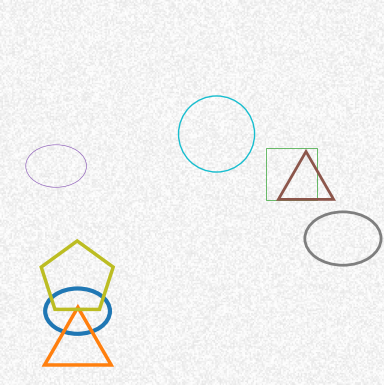[{"shape": "oval", "thickness": 3, "radius": 0.42, "center": [0.201, 0.192]}, {"shape": "triangle", "thickness": 2.5, "radius": 0.5, "center": [0.202, 0.102]}, {"shape": "square", "thickness": 0.5, "radius": 0.33, "center": [0.758, 0.547]}, {"shape": "oval", "thickness": 0.5, "radius": 0.39, "center": [0.146, 0.569]}, {"shape": "triangle", "thickness": 2, "radius": 0.41, "center": [0.795, 0.524]}, {"shape": "oval", "thickness": 2, "radius": 0.49, "center": [0.891, 0.38]}, {"shape": "pentagon", "thickness": 2.5, "radius": 0.49, "center": [0.2, 0.276]}, {"shape": "circle", "thickness": 1, "radius": 0.49, "center": [0.562, 0.652]}]